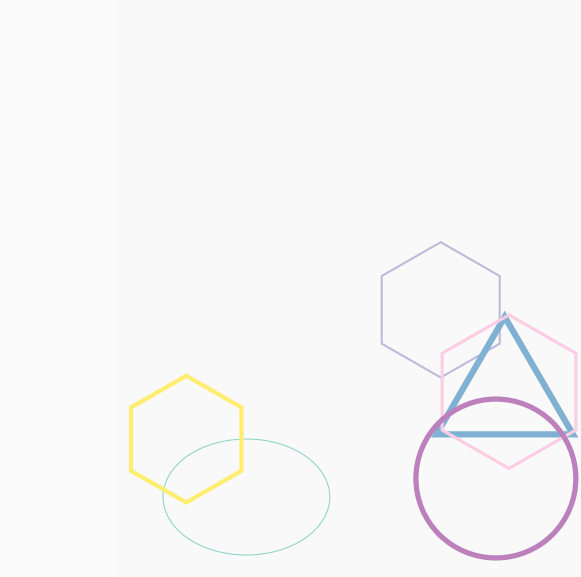[{"shape": "oval", "thickness": 0.5, "radius": 0.72, "center": [0.424, 0.139]}, {"shape": "hexagon", "thickness": 1, "radius": 0.59, "center": [0.758, 0.463]}, {"shape": "triangle", "thickness": 3, "radius": 0.68, "center": [0.868, 0.315]}, {"shape": "hexagon", "thickness": 1.5, "radius": 0.66, "center": [0.876, 0.321]}, {"shape": "circle", "thickness": 2.5, "radius": 0.69, "center": [0.853, 0.171]}, {"shape": "hexagon", "thickness": 2, "radius": 0.55, "center": [0.321, 0.239]}]